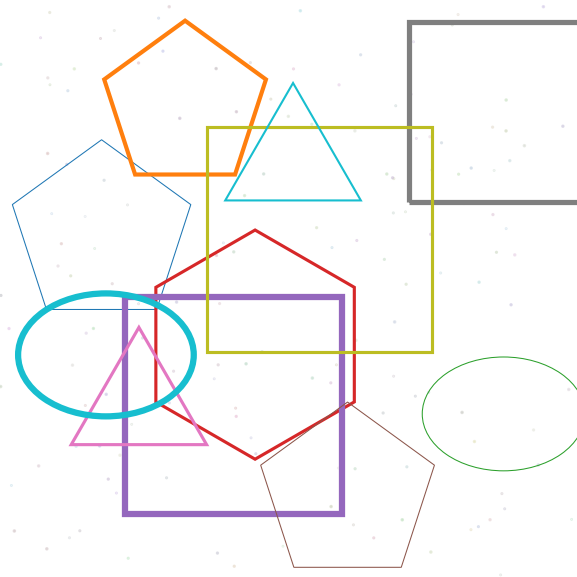[{"shape": "pentagon", "thickness": 0.5, "radius": 0.81, "center": [0.176, 0.595]}, {"shape": "pentagon", "thickness": 2, "radius": 0.74, "center": [0.32, 0.816]}, {"shape": "oval", "thickness": 0.5, "radius": 0.7, "center": [0.872, 0.282]}, {"shape": "hexagon", "thickness": 1.5, "radius": 0.99, "center": [0.442, 0.402]}, {"shape": "square", "thickness": 3, "radius": 0.94, "center": [0.404, 0.297]}, {"shape": "pentagon", "thickness": 0.5, "radius": 0.79, "center": [0.602, 0.145]}, {"shape": "triangle", "thickness": 1.5, "radius": 0.68, "center": [0.241, 0.297]}, {"shape": "square", "thickness": 2.5, "radius": 0.78, "center": [0.864, 0.805]}, {"shape": "square", "thickness": 1.5, "radius": 0.98, "center": [0.554, 0.585]}, {"shape": "triangle", "thickness": 1, "radius": 0.68, "center": [0.507, 0.72]}, {"shape": "oval", "thickness": 3, "radius": 0.76, "center": [0.183, 0.385]}]